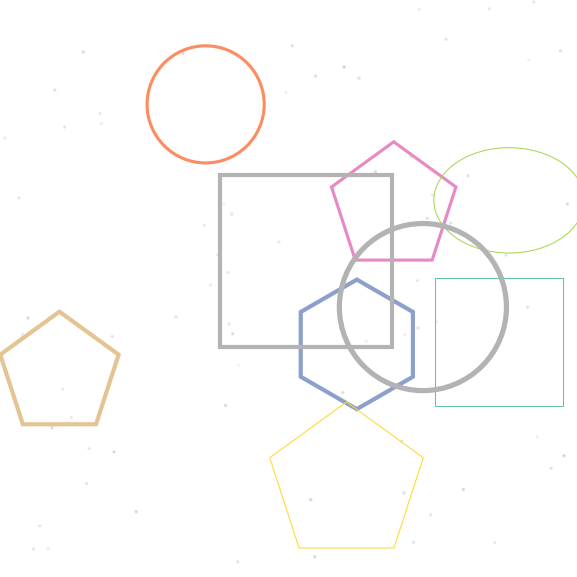[{"shape": "square", "thickness": 0.5, "radius": 0.55, "center": [0.864, 0.407]}, {"shape": "circle", "thickness": 1.5, "radius": 0.51, "center": [0.356, 0.818]}, {"shape": "hexagon", "thickness": 2, "radius": 0.56, "center": [0.618, 0.403]}, {"shape": "pentagon", "thickness": 1.5, "radius": 0.57, "center": [0.682, 0.64]}, {"shape": "oval", "thickness": 0.5, "radius": 0.65, "center": [0.882, 0.652]}, {"shape": "pentagon", "thickness": 0.5, "radius": 0.7, "center": [0.6, 0.163]}, {"shape": "pentagon", "thickness": 2, "radius": 0.54, "center": [0.103, 0.352]}, {"shape": "square", "thickness": 2, "radius": 0.75, "center": [0.53, 0.547]}, {"shape": "circle", "thickness": 2.5, "radius": 0.72, "center": [0.732, 0.467]}]